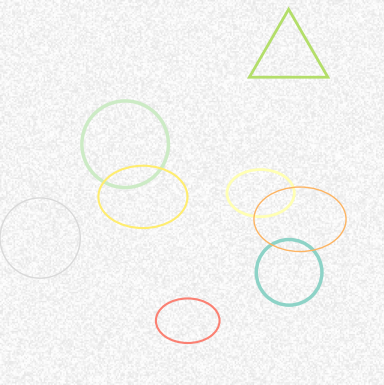[{"shape": "circle", "thickness": 2.5, "radius": 0.43, "center": [0.751, 0.293]}, {"shape": "oval", "thickness": 2, "radius": 0.44, "center": [0.677, 0.498]}, {"shape": "oval", "thickness": 1.5, "radius": 0.41, "center": [0.488, 0.167]}, {"shape": "oval", "thickness": 1, "radius": 0.6, "center": [0.779, 0.43]}, {"shape": "triangle", "thickness": 2, "radius": 0.59, "center": [0.75, 0.858]}, {"shape": "circle", "thickness": 1, "radius": 0.52, "center": [0.104, 0.382]}, {"shape": "circle", "thickness": 2.5, "radius": 0.56, "center": [0.325, 0.625]}, {"shape": "oval", "thickness": 1.5, "radius": 0.58, "center": [0.371, 0.489]}]